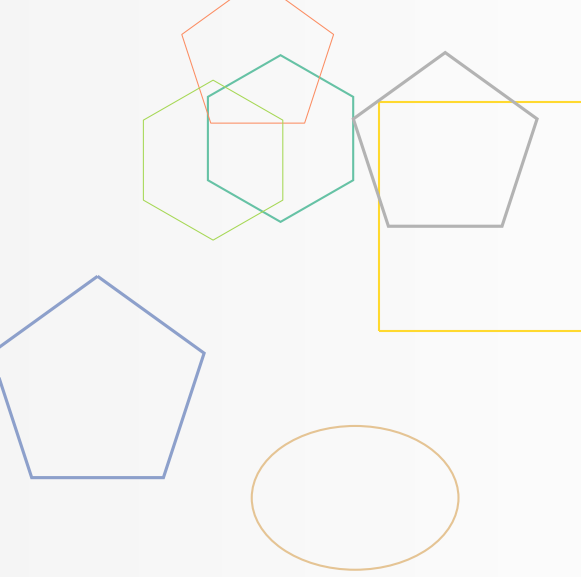[{"shape": "hexagon", "thickness": 1, "radius": 0.72, "center": [0.483, 0.759]}, {"shape": "pentagon", "thickness": 0.5, "radius": 0.69, "center": [0.443, 0.897]}, {"shape": "pentagon", "thickness": 1.5, "radius": 0.96, "center": [0.168, 0.328]}, {"shape": "hexagon", "thickness": 0.5, "radius": 0.69, "center": [0.367, 0.722]}, {"shape": "square", "thickness": 1, "radius": 0.99, "center": [0.85, 0.624]}, {"shape": "oval", "thickness": 1, "radius": 0.89, "center": [0.611, 0.137]}, {"shape": "pentagon", "thickness": 1.5, "radius": 0.83, "center": [0.766, 0.742]}]